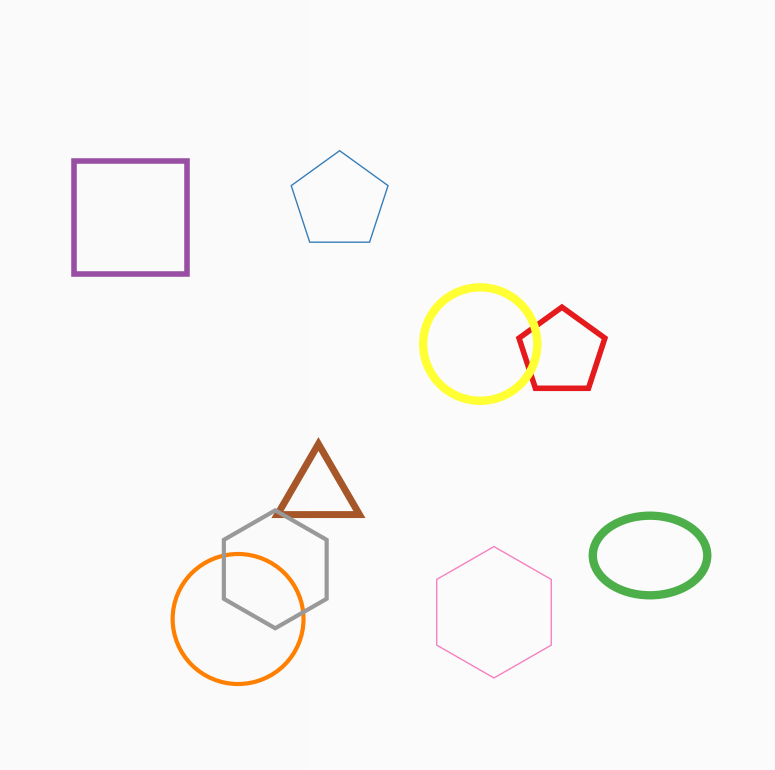[{"shape": "pentagon", "thickness": 2, "radius": 0.29, "center": [0.725, 0.543]}, {"shape": "pentagon", "thickness": 0.5, "radius": 0.33, "center": [0.438, 0.739]}, {"shape": "oval", "thickness": 3, "radius": 0.37, "center": [0.839, 0.279]}, {"shape": "square", "thickness": 2, "radius": 0.37, "center": [0.168, 0.717]}, {"shape": "circle", "thickness": 1.5, "radius": 0.42, "center": [0.307, 0.196]}, {"shape": "circle", "thickness": 3, "radius": 0.37, "center": [0.62, 0.553]}, {"shape": "triangle", "thickness": 2.5, "radius": 0.31, "center": [0.411, 0.362]}, {"shape": "hexagon", "thickness": 0.5, "radius": 0.43, "center": [0.637, 0.205]}, {"shape": "hexagon", "thickness": 1.5, "radius": 0.38, "center": [0.355, 0.261]}]